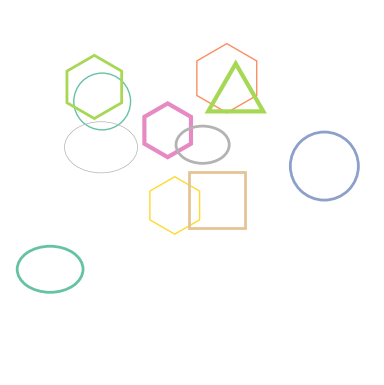[{"shape": "oval", "thickness": 2, "radius": 0.43, "center": [0.13, 0.301]}, {"shape": "circle", "thickness": 1, "radius": 0.37, "center": [0.265, 0.736]}, {"shape": "hexagon", "thickness": 1, "radius": 0.45, "center": [0.589, 0.797]}, {"shape": "circle", "thickness": 2, "radius": 0.44, "center": [0.842, 0.569]}, {"shape": "hexagon", "thickness": 3, "radius": 0.35, "center": [0.436, 0.662]}, {"shape": "hexagon", "thickness": 2, "radius": 0.41, "center": [0.245, 0.774]}, {"shape": "triangle", "thickness": 3, "radius": 0.41, "center": [0.612, 0.752]}, {"shape": "hexagon", "thickness": 1, "radius": 0.37, "center": [0.454, 0.466]}, {"shape": "square", "thickness": 2, "radius": 0.37, "center": [0.563, 0.48]}, {"shape": "oval", "thickness": 0.5, "radius": 0.47, "center": [0.262, 0.617]}, {"shape": "oval", "thickness": 2, "radius": 0.35, "center": [0.526, 0.624]}]